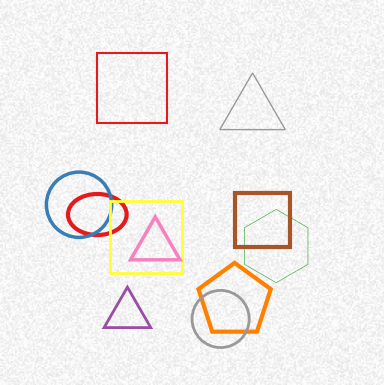[{"shape": "oval", "thickness": 3, "radius": 0.38, "center": [0.253, 0.443]}, {"shape": "square", "thickness": 1.5, "radius": 0.46, "center": [0.344, 0.772]}, {"shape": "circle", "thickness": 2.5, "radius": 0.42, "center": [0.205, 0.468]}, {"shape": "hexagon", "thickness": 0.5, "radius": 0.48, "center": [0.717, 0.361]}, {"shape": "triangle", "thickness": 2, "radius": 0.35, "center": [0.331, 0.184]}, {"shape": "pentagon", "thickness": 3, "radius": 0.49, "center": [0.609, 0.218]}, {"shape": "square", "thickness": 2, "radius": 0.47, "center": [0.379, 0.384]}, {"shape": "square", "thickness": 3, "radius": 0.35, "center": [0.682, 0.429]}, {"shape": "triangle", "thickness": 2.5, "radius": 0.37, "center": [0.403, 0.362]}, {"shape": "triangle", "thickness": 1, "radius": 0.49, "center": [0.656, 0.712]}, {"shape": "circle", "thickness": 2, "radius": 0.37, "center": [0.573, 0.171]}]